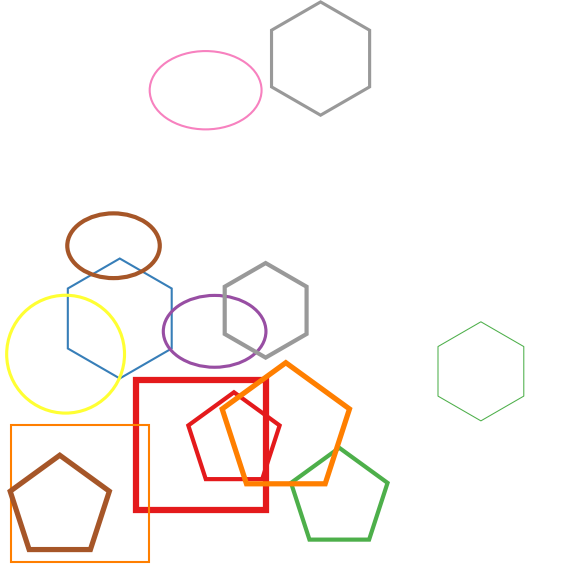[{"shape": "square", "thickness": 3, "radius": 0.56, "center": [0.349, 0.229]}, {"shape": "pentagon", "thickness": 2, "radius": 0.42, "center": [0.405, 0.237]}, {"shape": "hexagon", "thickness": 1, "radius": 0.52, "center": [0.207, 0.448]}, {"shape": "hexagon", "thickness": 0.5, "radius": 0.43, "center": [0.833, 0.356]}, {"shape": "pentagon", "thickness": 2, "radius": 0.44, "center": [0.588, 0.136]}, {"shape": "oval", "thickness": 1.5, "radius": 0.44, "center": [0.372, 0.425]}, {"shape": "square", "thickness": 1, "radius": 0.6, "center": [0.138, 0.144]}, {"shape": "pentagon", "thickness": 2.5, "radius": 0.58, "center": [0.495, 0.255]}, {"shape": "circle", "thickness": 1.5, "radius": 0.51, "center": [0.114, 0.386]}, {"shape": "oval", "thickness": 2, "radius": 0.4, "center": [0.197, 0.574]}, {"shape": "pentagon", "thickness": 2.5, "radius": 0.45, "center": [0.103, 0.121]}, {"shape": "oval", "thickness": 1, "radius": 0.48, "center": [0.356, 0.843]}, {"shape": "hexagon", "thickness": 2, "radius": 0.41, "center": [0.46, 0.462]}, {"shape": "hexagon", "thickness": 1.5, "radius": 0.49, "center": [0.555, 0.898]}]